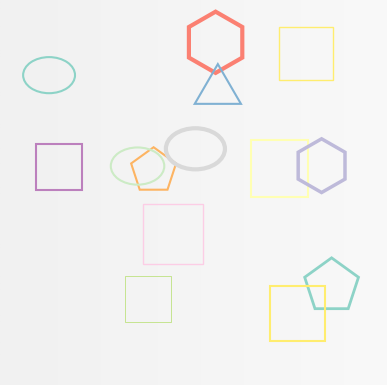[{"shape": "oval", "thickness": 1.5, "radius": 0.33, "center": [0.127, 0.805]}, {"shape": "pentagon", "thickness": 2, "radius": 0.36, "center": [0.856, 0.257]}, {"shape": "square", "thickness": 1.5, "radius": 0.37, "center": [0.72, 0.563]}, {"shape": "hexagon", "thickness": 2.5, "radius": 0.35, "center": [0.83, 0.57]}, {"shape": "hexagon", "thickness": 3, "radius": 0.4, "center": [0.556, 0.89]}, {"shape": "triangle", "thickness": 1.5, "radius": 0.34, "center": [0.562, 0.765]}, {"shape": "pentagon", "thickness": 1.5, "radius": 0.3, "center": [0.396, 0.557]}, {"shape": "square", "thickness": 0.5, "radius": 0.3, "center": [0.381, 0.223]}, {"shape": "square", "thickness": 1, "radius": 0.39, "center": [0.447, 0.393]}, {"shape": "oval", "thickness": 3, "radius": 0.38, "center": [0.504, 0.614]}, {"shape": "square", "thickness": 1.5, "radius": 0.29, "center": [0.152, 0.566]}, {"shape": "oval", "thickness": 1.5, "radius": 0.35, "center": [0.355, 0.569]}, {"shape": "square", "thickness": 1.5, "radius": 0.36, "center": [0.767, 0.186]}, {"shape": "square", "thickness": 1, "radius": 0.34, "center": [0.79, 0.86]}]